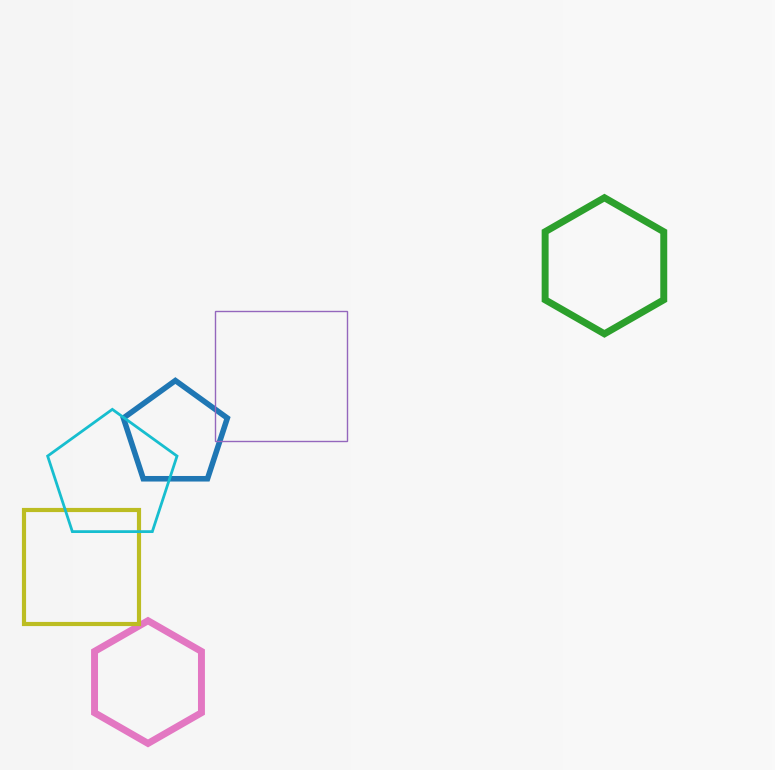[{"shape": "pentagon", "thickness": 2, "radius": 0.35, "center": [0.226, 0.435]}, {"shape": "hexagon", "thickness": 2.5, "radius": 0.44, "center": [0.78, 0.655]}, {"shape": "square", "thickness": 0.5, "radius": 0.42, "center": [0.362, 0.511]}, {"shape": "hexagon", "thickness": 2.5, "radius": 0.4, "center": [0.191, 0.114]}, {"shape": "square", "thickness": 1.5, "radius": 0.37, "center": [0.105, 0.264]}, {"shape": "pentagon", "thickness": 1, "radius": 0.44, "center": [0.145, 0.381]}]